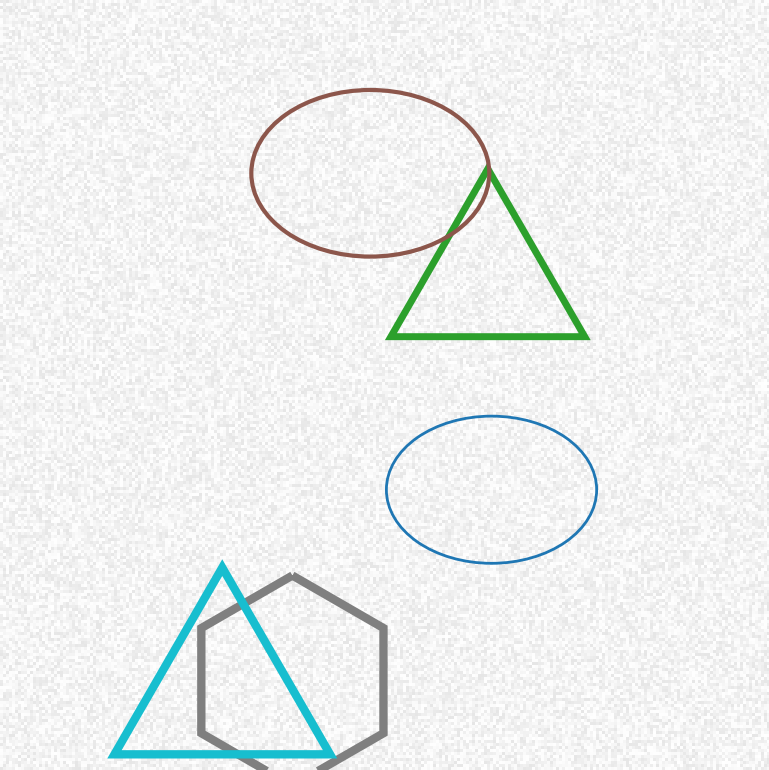[{"shape": "oval", "thickness": 1, "radius": 0.68, "center": [0.638, 0.364]}, {"shape": "triangle", "thickness": 2.5, "radius": 0.73, "center": [0.634, 0.635]}, {"shape": "oval", "thickness": 1.5, "radius": 0.77, "center": [0.481, 0.775]}, {"shape": "hexagon", "thickness": 3, "radius": 0.68, "center": [0.38, 0.116]}, {"shape": "triangle", "thickness": 3, "radius": 0.81, "center": [0.289, 0.101]}]